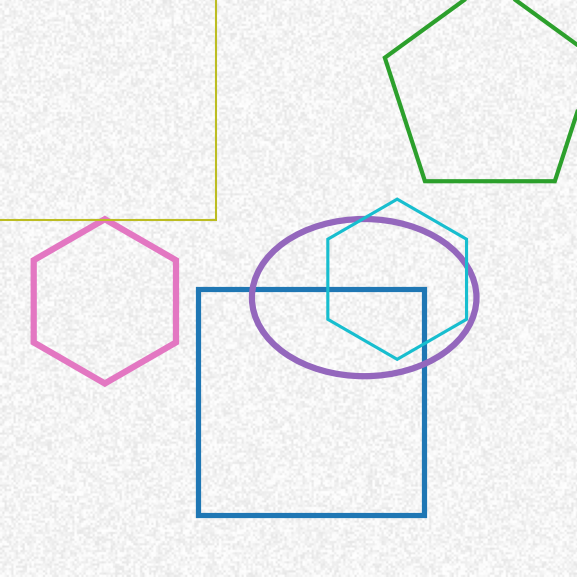[{"shape": "square", "thickness": 2.5, "radius": 0.98, "center": [0.539, 0.303]}, {"shape": "pentagon", "thickness": 2, "radius": 0.96, "center": [0.848, 0.84]}, {"shape": "oval", "thickness": 3, "radius": 0.97, "center": [0.631, 0.484]}, {"shape": "hexagon", "thickness": 3, "radius": 0.71, "center": [0.182, 0.477]}, {"shape": "square", "thickness": 1, "radius": 0.97, "center": [0.18, 0.811]}, {"shape": "hexagon", "thickness": 1.5, "radius": 0.69, "center": [0.688, 0.516]}]